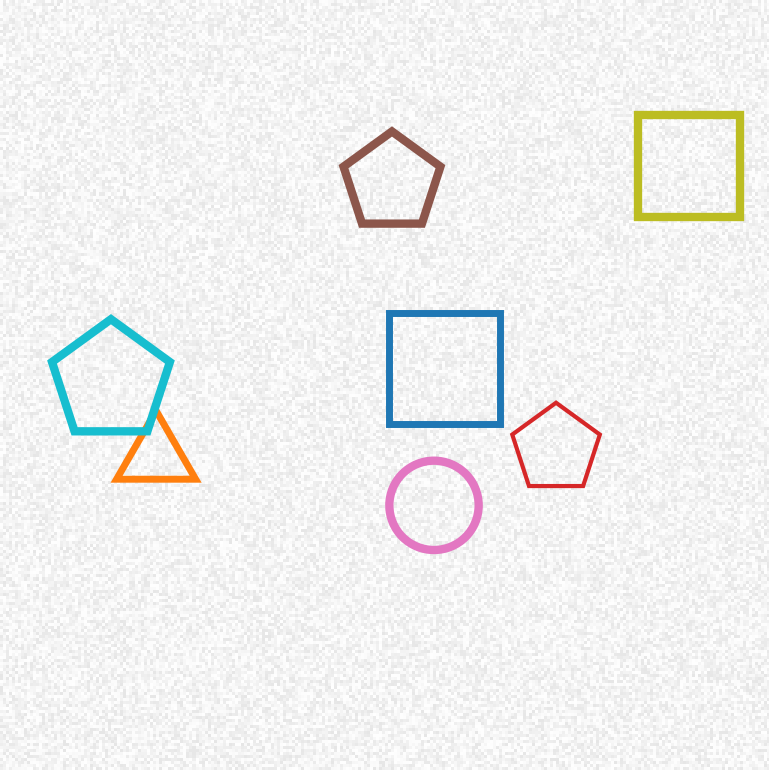[{"shape": "square", "thickness": 2.5, "radius": 0.36, "center": [0.577, 0.522]}, {"shape": "triangle", "thickness": 2.5, "radius": 0.3, "center": [0.203, 0.407]}, {"shape": "pentagon", "thickness": 1.5, "radius": 0.3, "center": [0.722, 0.417]}, {"shape": "pentagon", "thickness": 3, "radius": 0.33, "center": [0.509, 0.763]}, {"shape": "circle", "thickness": 3, "radius": 0.29, "center": [0.564, 0.344]}, {"shape": "square", "thickness": 3, "radius": 0.33, "center": [0.895, 0.784]}, {"shape": "pentagon", "thickness": 3, "radius": 0.4, "center": [0.144, 0.505]}]